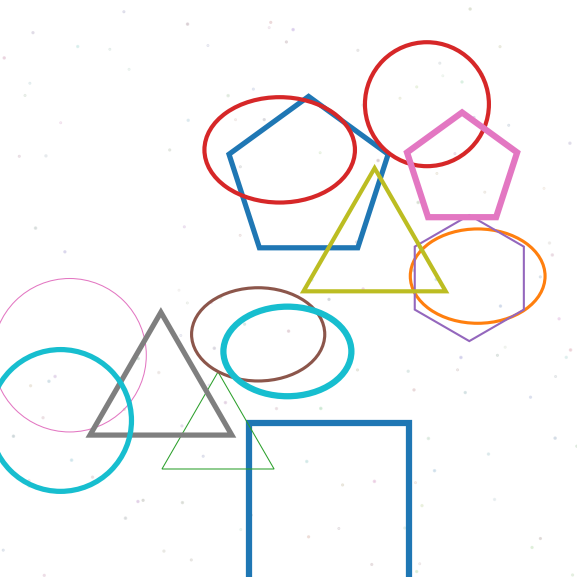[{"shape": "square", "thickness": 3, "radius": 0.69, "center": [0.569, 0.127]}, {"shape": "pentagon", "thickness": 2.5, "radius": 0.72, "center": [0.534, 0.687]}, {"shape": "oval", "thickness": 1.5, "radius": 0.58, "center": [0.827, 0.521]}, {"shape": "triangle", "thickness": 0.5, "radius": 0.56, "center": [0.378, 0.243]}, {"shape": "circle", "thickness": 2, "radius": 0.54, "center": [0.739, 0.819]}, {"shape": "oval", "thickness": 2, "radius": 0.65, "center": [0.484, 0.74]}, {"shape": "hexagon", "thickness": 1, "radius": 0.55, "center": [0.813, 0.518]}, {"shape": "oval", "thickness": 1.5, "radius": 0.58, "center": [0.447, 0.42]}, {"shape": "pentagon", "thickness": 3, "radius": 0.5, "center": [0.8, 0.704]}, {"shape": "circle", "thickness": 0.5, "radius": 0.66, "center": [0.12, 0.384]}, {"shape": "triangle", "thickness": 2.5, "radius": 0.71, "center": [0.279, 0.317]}, {"shape": "triangle", "thickness": 2, "radius": 0.71, "center": [0.649, 0.566]}, {"shape": "oval", "thickness": 3, "radius": 0.55, "center": [0.498, 0.391]}, {"shape": "circle", "thickness": 2.5, "radius": 0.61, "center": [0.105, 0.271]}]